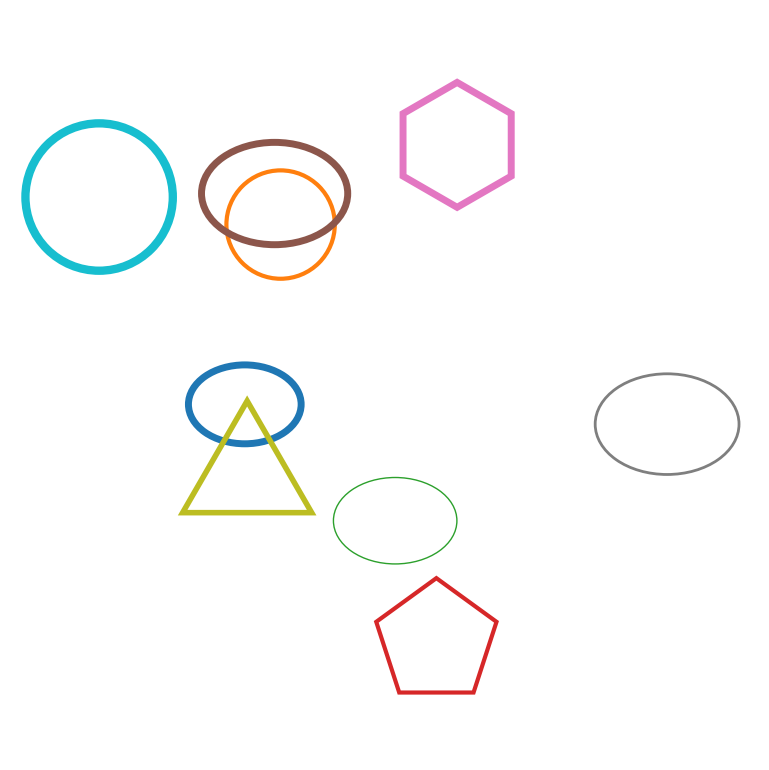[{"shape": "oval", "thickness": 2.5, "radius": 0.37, "center": [0.318, 0.475]}, {"shape": "circle", "thickness": 1.5, "radius": 0.35, "center": [0.364, 0.708]}, {"shape": "oval", "thickness": 0.5, "radius": 0.4, "center": [0.513, 0.324]}, {"shape": "pentagon", "thickness": 1.5, "radius": 0.41, "center": [0.567, 0.167]}, {"shape": "oval", "thickness": 2.5, "radius": 0.47, "center": [0.357, 0.749]}, {"shape": "hexagon", "thickness": 2.5, "radius": 0.41, "center": [0.594, 0.812]}, {"shape": "oval", "thickness": 1, "radius": 0.47, "center": [0.866, 0.449]}, {"shape": "triangle", "thickness": 2, "radius": 0.48, "center": [0.321, 0.383]}, {"shape": "circle", "thickness": 3, "radius": 0.48, "center": [0.129, 0.744]}]